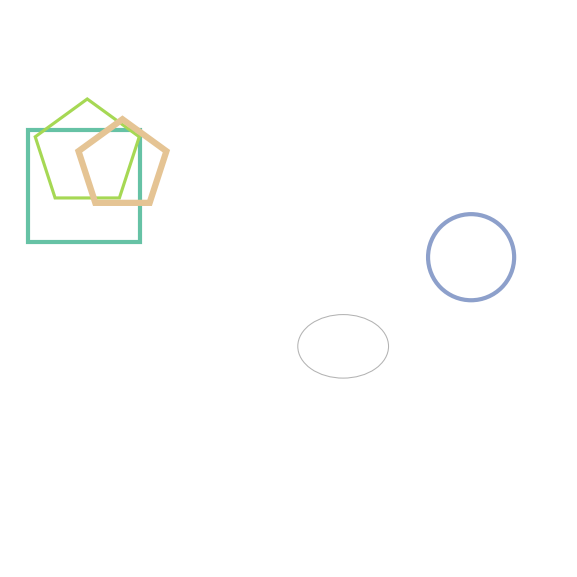[{"shape": "square", "thickness": 2, "radius": 0.48, "center": [0.146, 0.677]}, {"shape": "circle", "thickness": 2, "radius": 0.37, "center": [0.816, 0.554]}, {"shape": "pentagon", "thickness": 1.5, "radius": 0.47, "center": [0.151, 0.733]}, {"shape": "pentagon", "thickness": 3, "radius": 0.4, "center": [0.212, 0.713]}, {"shape": "oval", "thickness": 0.5, "radius": 0.39, "center": [0.594, 0.399]}]